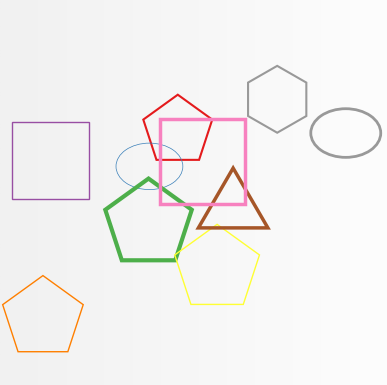[{"shape": "pentagon", "thickness": 1.5, "radius": 0.47, "center": [0.459, 0.66]}, {"shape": "oval", "thickness": 0.5, "radius": 0.43, "center": [0.386, 0.568]}, {"shape": "pentagon", "thickness": 3, "radius": 0.59, "center": [0.383, 0.419]}, {"shape": "square", "thickness": 1, "radius": 0.5, "center": [0.131, 0.583]}, {"shape": "pentagon", "thickness": 1, "radius": 0.55, "center": [0.111, 0.175]}, {"shape": "pentagon", "thickness": 1, "radius": 0.57, "center": [0.56, 0.302]}, {"shape": "triangle", "thickness": 2.5, "radius": 0.52, "center": [0.602, 0.46]}, {"shape": "square", "thickness": 2.5, "radius": 0.55, "center": [0.521, 0.58]}, {"shape": "hexagon", "thickness": 1.5, "radius": 0.43, "center": [0.715, 0.742]}, {"shape": "oval", "thickness": 2, "radius": 0.45, "center": [0.892, 0.654]}]